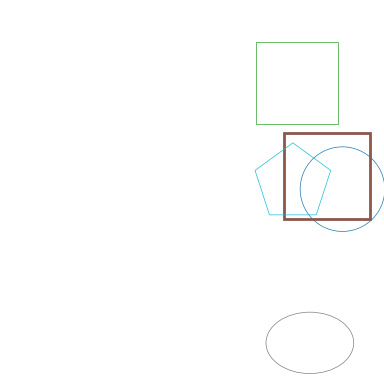[{"shape": "circle", "thickness": 0.5, "radius": 0.55, "center": [0.89, 0.509]}, {"shape": "square", "thickness": 0.5, "radius": 0.53, "center": [0.772, 0.784]}, {"shape": "square", "thickness": 2, "radius": 0.56, "center": [0.849, 0.542]}, {"shape": "oval", "thickness": 0.5, "radius": 0.57, "center": [0.805, 0.109]}, {"shape": "pentagon", "thickness": 0.5, "radius": 0.52, "center": [0.761, 0.526]}]